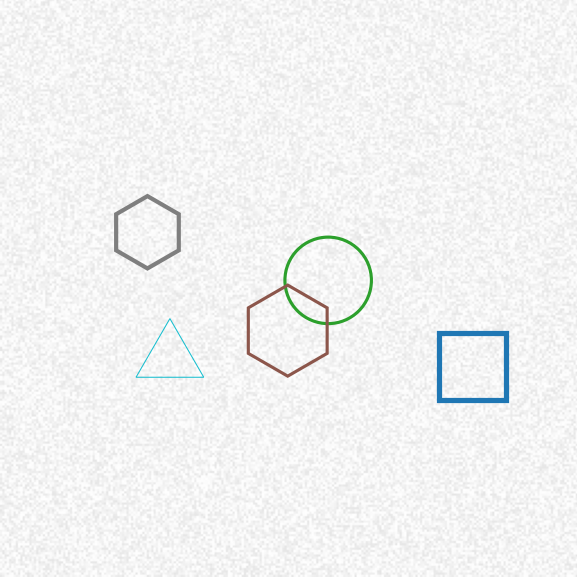[{"shape": "square", "thickness": 2.5, "radius": 0.29, "center": [0.817, 0.365]}, {"shape": "circle", "thickness": 1.5, "radius": 0.37, "center": [0.568, 0.514]}, {"shape": "hexagon", "thickness": 1.5, "radius": 0.39, "center": [0.498, 0.427]}, {"shape": "hexagon", "thickness": 2, "radius": 0.31, "center": [0.255, 0.597]}, {"shape": "triangle", "thickness": 0.5, "radius": 0.34, "center": [0.294, 0.38]}]